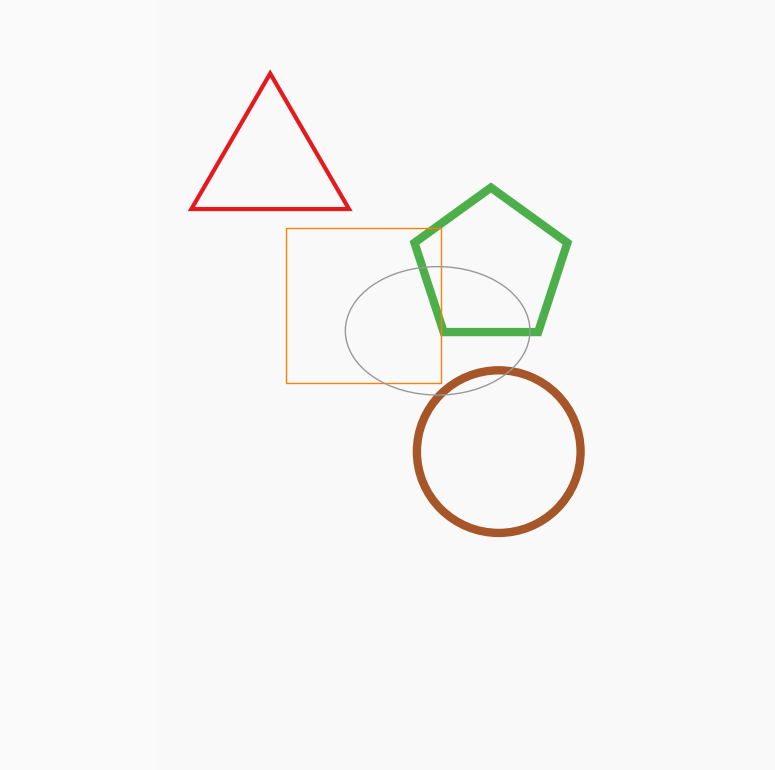[{"shape": "triangle", "thickness": 1.5, "radius": 0.59, "center": [0.349, 0.787]}, {"shape": "pentagon", "thickness": 3, "radius": 0.52, "center": [0.633, 0.653]}, {"shape": "square", "thickness": 0.5, "radius": 0.5, "center": [0.469, 0.603]}, {"shape": "circle", "thickness": 3, "radius": 0.53, "center": [0.644, 0.413]}, {"shape": "oval", "thickness": 0.5, "radius": 0.6, "center": [0.565, 0.57]}]